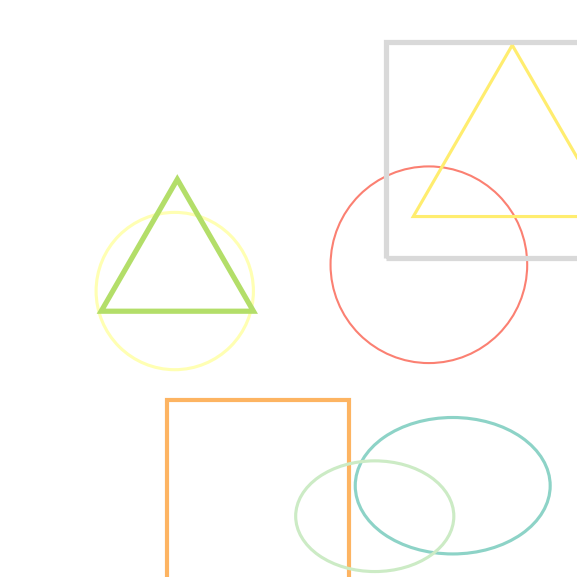[{"shape": "oval", "thickness": 1.5, "radius": 0.84, "center": [0.784, 0.158]}, {"shape": "circle", "thickness": 1.5, "radius": 0.68, "center": [0.303, 0.495]}, {"shape": "circle", "thickness": 1, "radius": 0.85, "center": [0.743, 0.541]}, {"shape": "square", "thickness": 2, "radius": 0.79, "center": [0.447, 0.15]}, {"shape": "triangle", "thickness": 2.5, "radius": 0.76, "center": [0.307, 0.536]}, {"shape": "square", "thickness": 2.5, "radius": 0.94, "center": [0.857, 0.74]}, {"shape": "oval", "thickness": 1.5, "radius": 0.68, "center": [0.649, 0.105]}, {"shape": "triangle", "thickness": 1.5, "radius": 0.99, "center": [0.887, 0.723]}]